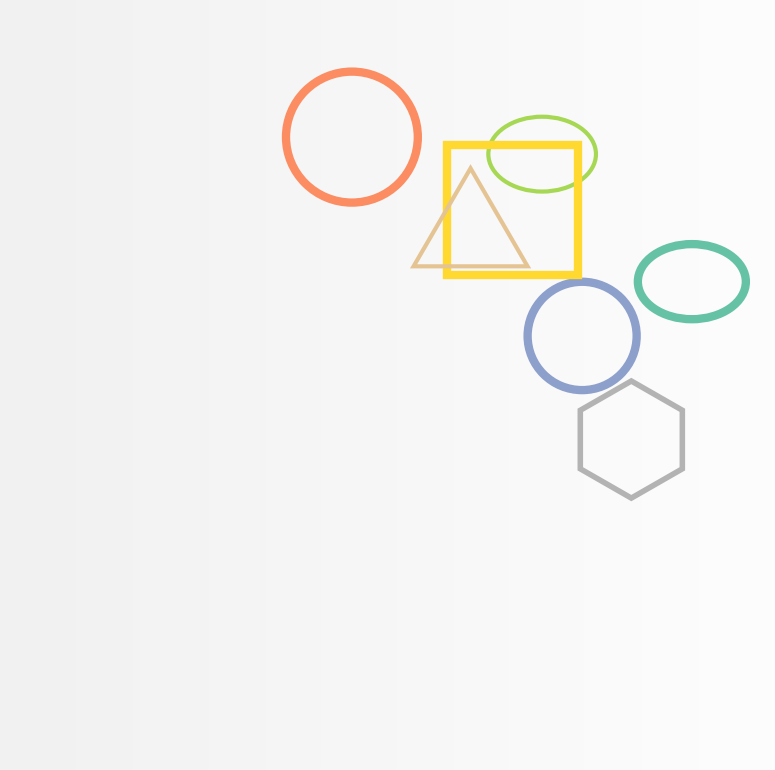[{"shape": "oval", "thickness": 3, "radius": 0.35, "center": [0.893, 0.634]}, {"shape": "circle", "thickness": 3, "radius": 0.43, "center": [0.454, 0.822]}, {"shape": "circle", "thickness": 3, "radius": 0.35, "center": [0.751, 0.564]}, {"shape": "oval", "thickness": 1.5, "radius": 0.35, "center": [0.7, 0.8]}, {"shape": "square", "thickness": 3, "radius": 0.42, "center": [0.662, 0.728]}, {"shape": "triangle", "thickness": 1.5, "radius": 0.42, "center": [0.607, 0.697]}, {"shape": "hexagon", "thickness": 2, "radius": 0.38, "center": [0.815, 0.429]}]